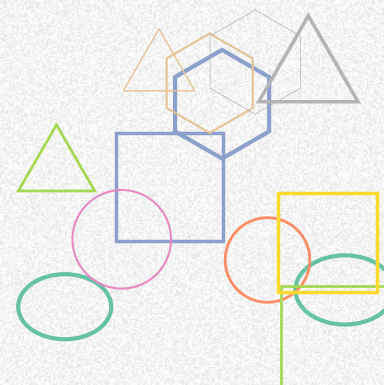[{"shape": "oval", "thickness": 3, "radius": 0.6, "center": [0.168, 0.203]}, {"shape": "oval", "thickness": 3, "radius": 0.64, "center": [0.896, 0.247]}, {"shape": "circle", "thickness": 2, "radius": 0.55, "center": [0.695, 0.325]}, {"shape": "square", "thickness": 2.5, "radius": 0.7, "center": [0.44, 0.515]}, {"shape": "hexagon", "thickness": 3, "radius": 0.71, "center": [0.577, 0.729]}, {"shape": "circle", "thickness": 1.5, "radius": 0.64, "center": [0.316, 0.378]}, {"shape": "square", "thickness": 2, "radius": 0.72, "center": [0.875, 0.113]}, {"shape": "triangle", "thickness": 2, "radius": 0.57, "center": [0.147, 0.561]}, {"shape": "square", "thickness": 2.5, "radius": 0.65, "center": [0.851, 0.371]}, {"shape": "hexagon", "thickness": 1.5, "radius": 0.65, "center": [0.545, 0.784]}, {"shape": "triangle", "thickness": 1, "radius": 0.54, "center": [0.413, 0.818]}, {"shape": "triangle", "thickness": 2.5, "radius": 0.74, "center": [0.801, 0.81]}, {"shape": "hexagon", "thickness": 0.5, "radius": 0.68, "center": [0.663, 0.839]}]